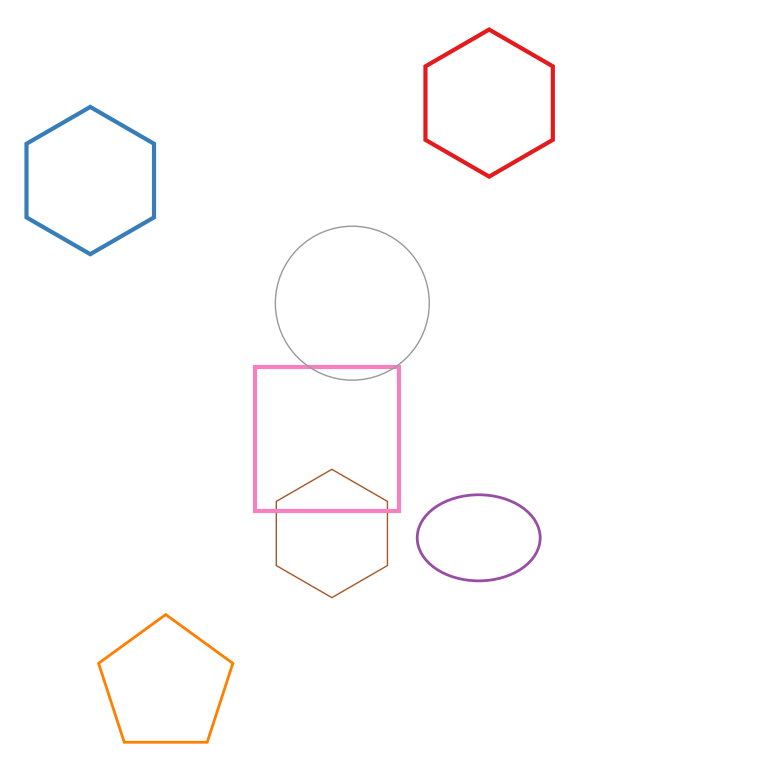[{"shape": "hexagon", "thickness": 1.5, "radius": 0.48, "center": [0.635, 0.866]}, {"shape": "hexagon", "thickness": 1.5, "radius": 0.48, "center": [0.117, 0.765]}, {"shape": "oval", "thickness": 1, "radius": 0.4, "center": [0.622, 0.302]}, {"shape": "pentagon", "thickness": 1, "radius": 0.46, "center": [0.215, 0.11]}, {"shape": "hexagon", "thickness": 0.5, "radius": 0.42, "center": [0.431, 0.307]}, {"shape": "square", "thickness": 1.5, "radius": 0.47, "center": [0.424, 0.43]}, {"shape": "circle", "thickness": 0.5, "radius": 0.5, "center": [0.458, 0.606]}]